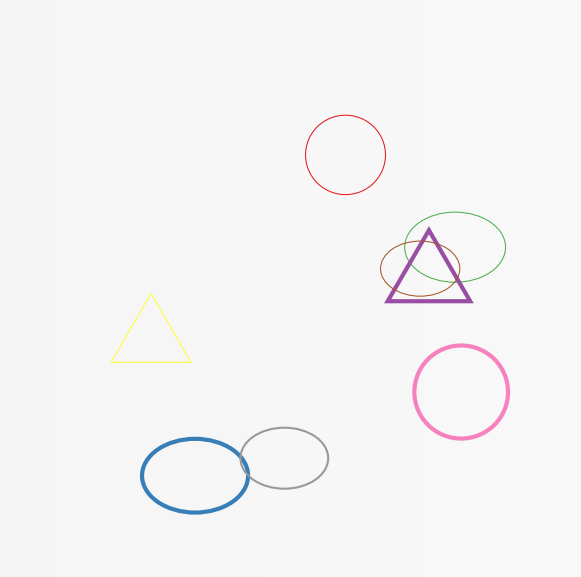[{"shape": "circle", "thickness": 0.5, "radius": 0.34, "center": [0.594, 0.731]}, {"shape": "oval", "thickness": 2, "radius": 0.46, "center": [0.336, 0.175]}, {"shape": "oval", "thickness": 0.5, "radius": 0.43, "center": [0.783, 0.571]}, {"shape": "triangle", "thickness": 2, "radius": 0.41, "center": [0.738, 0.519]}, {"shape": "triangle", "thickness": 0.5, "radius": 0.4, "center": [0.26, 0.412]}, {"shape": "oval", "thickness": 0.5, "radius": 0.34, "center": [0.723, 0.534]}, {"shape": "circle", "thickness": 2, "radius": 0.4, "center": [0.793, 0.32]}, {"shape": "oval", "thickness": 1, "radius": 0.38, "center": [0.489, 0.206]}]